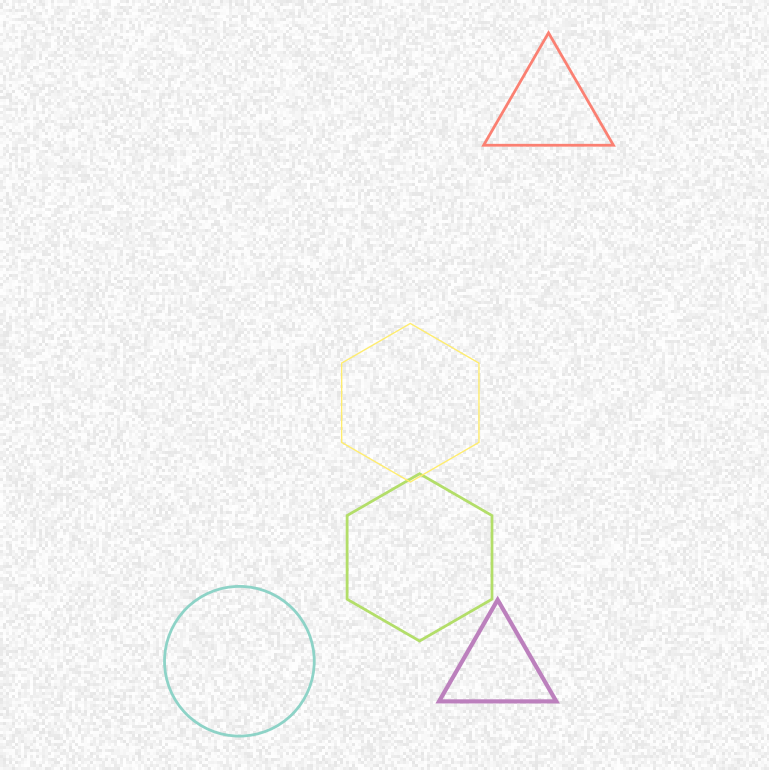[{"shape": "circle", "thickness": 1, "radius": 0.49, "center": [0.311, 0.141]}, {"shape": "triangle", "thickness": 1, "radius": 0.49, "center": [0.712, 0.86]}, {"shape": "hexagon", "thickness": 1, "radius": 0.54, "center": [0.545, 0.276]}, {"shape": "triangle", "thickness": 1.5, "radius": 0.44, "center": [0.646, 0.133]}, {"shape": "hexagon", "thickness": 0.5, "radius": 0.51, "center": [0.533, 0.477]}]